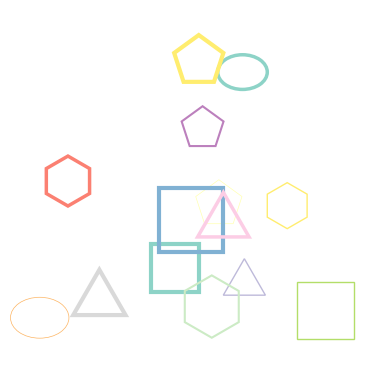[{"shape": "square", "thickness": 3, "radius": 0.31, "center": [0.454, 0.303]}, {"shape": "oval", "thickness": 2.5, "radius": 0.32, "center": [0.63, 0.813]}, {"shape": "pentagon", "thickness": 0.5, "radius": 0.32, "center": [0.568, 0.47]}, {"shape": "triangle", "thickness": 1, "radius": 0.32, "center": [0.635, 0.265]}, {"shape": "hexagon", "thickness": 2.5, "radius": 0.32, "center": [0.176, 0.53]}, {"shape": "square", "thickness": 3, "radius": 0.42, "center": [0.495, 0.428]}, {"shape": "oval", "thickness": 0.5, "radius": 0.38, "center": [0.103, 0.175]}, {"shape": "square", "thickness": 1, "radius": 0.37, "center": [0.846, 0.194]}, {"shape": "triangle", "thickness": 2.5, "radius": 0.39, "center": [0.58, 0.423]}, {"shape": "triangle", "thickness": 3, "radius": 0.39, "center": [0.258, 0.221]}, {"shape": "pentagon", "thickness": 1.5, "radius": 0.29, "center": [0.526, 0.667]}, {"shape": "hexagon", "thickness": 1.5, "radius": 0.4, "center": [0.55, 0.204]}, {"shape": "hexagon", "thickness": 1, "radius": 0.3, "center": [0.746, 0.466]}, {"shape": "pentagon", "thickness": 3, "radius": 0.34, "center": [0.516, 0.842]}]